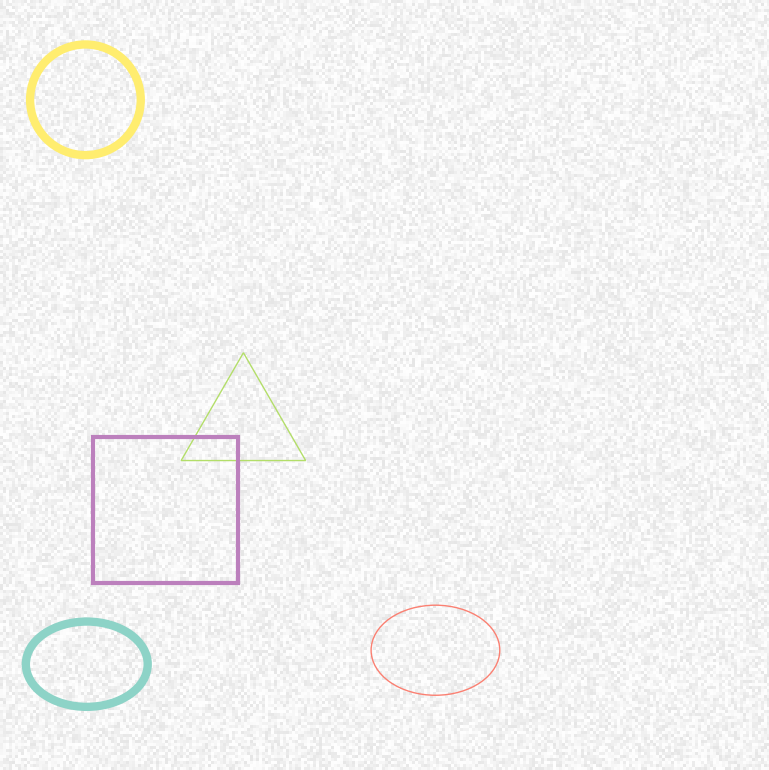[{"shape": "oval", "thickness": 3, "radius": 0.4, "center": [0.113, 0.137]}, {"shape": "oval", "thickness": 0.5, "radius": 0.42, "center": [0.566, 0.156]}, {"shape": "triangle", "thickness": 0.5, "radius": 0.47, "center": [0.316, 0.449]}, {"shape": "square", "thickness": 1.5, "radius": 0.47, "center": [0.215, 0.338]}, {"shape": "circle", "thickness": 3, "radius": 0.36, "center": [0.111, 0.87]}]